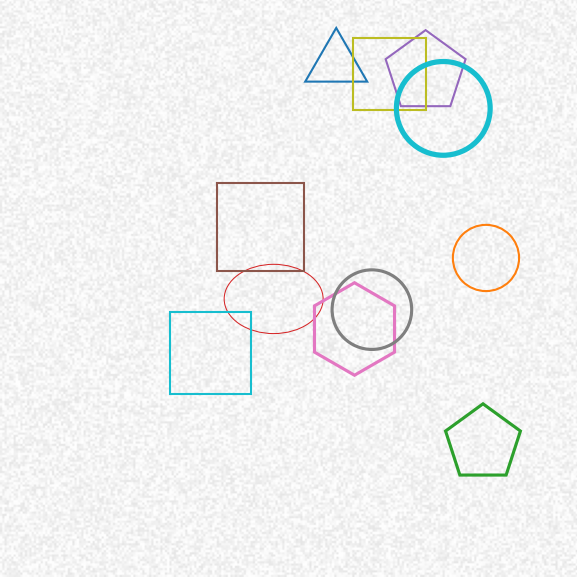[{"shape": "triangle", "thickness": 1, "radius": 0.31, "center": [0.582, 0.889]}, {"shape": "circle", "thickness": 1, "radius": 0.29, "center": [0.842, 0.552]}, {"shape": "pentagon", "thickness": 1.5, "radius": 0.34, "center": [0.836, 0.232]}, {"shape": "oval", "thickness": 0.5, "radius": 0.43, "center": [0.474, 0.481]}, {"shape": "pentagon", "thickness": 1, "radius": 0.36, "center": [0.737, 0.874]}, {"shape": "square", "thickness": 1, "radius": 0.38, "center": [0.451, 0.606]}, {"shape": "hexagon", "thickness": 1.5, "radius": 0.4, "center": [0.614, 0.429]}, {"shape": "circle", "thickness": 1.5, "radius": 0.34, "center": [0.644, 0.463]}, {"shape": "square", "thickness": 1, "radius": 0.31, "center": [0.675, 0.871]}, {"shape": "circle", "thickness": 2.5, "radius": 0.41, "center": [0.768, 0.811]}, {"shape": "square", "thickness": 1, "radius": 0.35, "center": [0.365, 0.387]}]